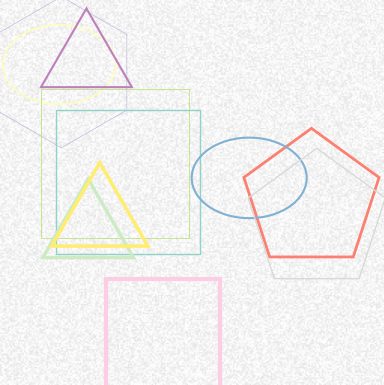[{"shape": "square", "thickness": 1, "radius": 0.93, "center": [0.333, 0.527]}, {"shape": "oval", "thickness": 1, "radius": 0.73, "center": [0.154, 0.832]}, {"shape": "hexagon", "thickness": 0.5, "radius": 0.98, "center": [0.159, 0.812]}, {"shape": "pentagon", "thickness": 2, "radius": 0.92, "center": [0.809, 0.482]}, {"shape": "oval", "thickness": 1.5, "radius": 0.75, "center": [0.647, 0.538]}, {"shape": "square", "thickness": 0.5, "radius": 0.96, "center": [0.299, 0.575]}, {"shape": "square", "thickness": 3, "radius": 0.74, "center": [0.424, 0.128]}, {"shape": "pentagon", "thickness": 1, "radius": 0.94, "center": [0.823, 0.428]}, {"shape": "triangle", "thickness": 1.5, "radius": 0.68, "center": [0.224, 0.842]}, {"shape": "triangle", "thickness": 2.5, "radius": 0.68, "center": [0.229, 0.399]}, {"shape": "triangle", "thickness": 2.5, "radius": 0.72, "center": [0.259, 0.433]}]